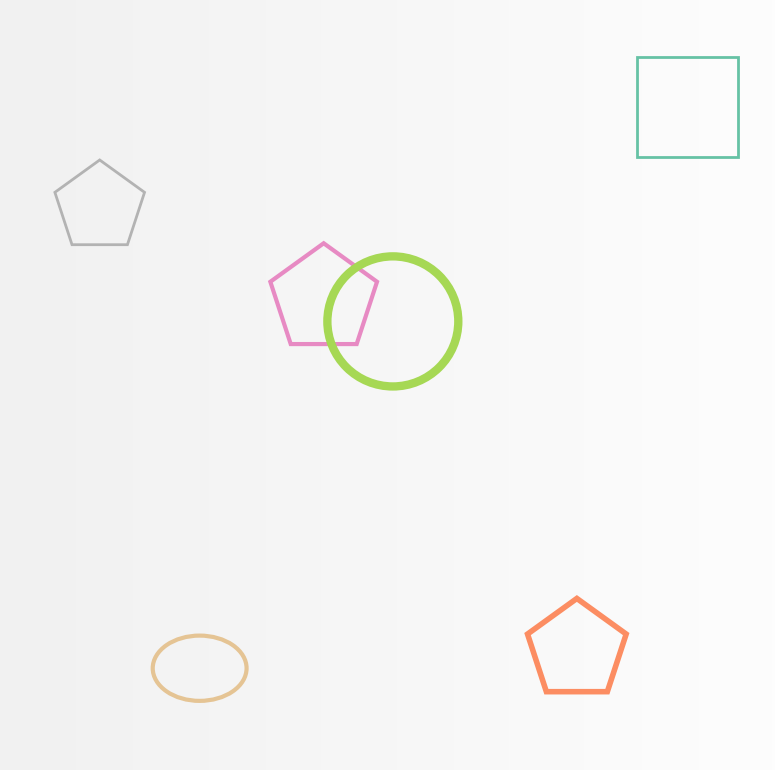[{"shape": "square", "thickness": 1, "radius": 0.33, "center": [0.887, 0.861]}, {"shape": "pentagon", "thickness": 2, "radius": 0.33, "center": [0.744, 0.156]}, {"shape": "pentagon", "thickness": 1.5, "radius": 0.36, "center": [0.418, 0.612]}, {"shape": "circle", "thickness": 3, "radius": 0.42, "center": [0.507, 0.583]}, {"shape": "oval", "thickness": 1.5, "radius": 0.3, "center": [0.258, 0.132]}, {"shape": "pentagon", "thickness": 1, "radius": 0.3, "center": [0.129, 0.731]}]